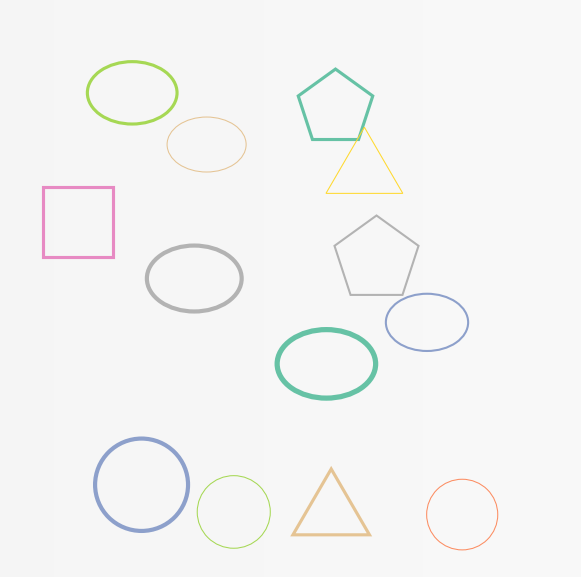[{"shape": "oval", "thickness": 2.5, "radius": 0.42, "center": [0.562, 0.369]}, {"shape": "pentagon", "thickness": 1.5, "radius": 0.34, "center": [0.577, 0.812]}, {"shape": "circle", "thickness": 0.5, "radius": 0.31, "center": [0.795, 0.108]}, {"shape": "circle", "thickness": 2, "radius": 0.4, "center": [0.244, 0.16]}, {"shape": "oval", "thickness": 1, "radius": 0.35, "center": [0.735, 0.441]}, {"shape": "square", "thickness": 1.5, "radius": 0.3, "center": [0.135, 0.615]}, {"shape": "oval", "thickness": 1.5, "radius": 0.39, "center": [0.227, 0.838]}, {"shape": "circle", "thickness": 0.5, "radius": 0.31, "center": [0.402, 0.113]}, {"shape": "triangle", "thickness": 0.5, "radius": 0.38, "center": [0.627, 0.702]}, {"shape": "oval", "thickness": 0.5, "radius": 0.34, "center": [0.355, 0.749]}, {"shape": "triangle", "thickness": 1.5, "radius": 0.38, "center": [0.57, 0.111]}, {"shape": "oval", "thickness": 2, "radius": 0.41, "center": [0.334, 0.517]}, {"shape": "pentagon", "thickness": 1, "radius": 0.38, "center": [0.648, 0.55]}]